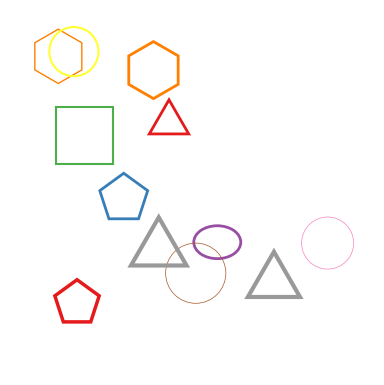[{"shape": "pentagon", "thickness": 2.5, "radius": 0.3, "center": [0.2, 0.213]}, {"shape": "triangle", "thickness": 2, "radius": 0.3, "center": [0.439, 0.682]}, {"shape": "pentagon", "thickness": 2, "radius": 0.33, "center": [0.321, 0.485]}, {"shape": "square", "thickness": 1.5, "radius": 0.37, "center": [0.22, 0.649]}, {"shape": "oval", "thickness": 2, "radius": 0.31, "center": [0.564, 0.371]}, {"shape": "hexagon", "thickness": 2, "radius": 0.37, "center": [0.399, 0.818]}, {"shape": "hexagon", "thickness": 1, "radius": 0.35, "center": [0.151, 0.854]}, {"shape": "circle", "thickness": 1.5, "radius": 0.32, "center": [0.192, 0.866]}, {"shape": "circle", "thickness": 0.5, "radius": 0.39, "center": [0.508, 0.29]}, {"shape": "circle", "thickness": 0.5, "radius": 0.34, "center": [0.851, 0.369]}, {"shape": "triangle", "thickness": 3, "radius": 0.42, "center": [0.412, 0.352]}, {"shape": "triangle", "thickness": 3, "radius": 0.39, "center": [0.712, 0.268]}]